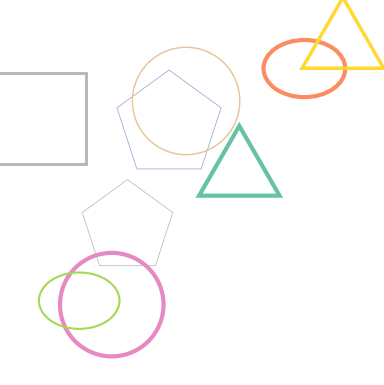[{"shape": "triangle", "thickness": 3, "radius": 0.6, "center": [0.622, 0.552]}, {"shape": "oval", "thickness": 3, "radius": 0.53, "center": [0.791, 0.822]}, {"shape": "pentagon", "thickness": 0.5, "radius": 0.71, "center": [0.439, 0.676]}, {"shape": "circle", "thickness": 3, "radius": 0.67, "center": [0.29, 0.209]}, {"shape": "oval", "thickness": 1.5, "radius": 0.52, "center": [0.206, 0.219]}, {"shape": "triangle", "thickness": 2.5, "radius": 0.61, "center": [0.891, 0.884]}, {"shape": "circle", "thickness": 1, "radius": 0.7, "center": [0.483, 0.738]}, {"shape": "square", "thickness": 2, "radius": 0.59, "center": [0.104, 0.692]}, {"shape": "pentagon", "thickness": 0.5, "radius": 0.62, "center": [0.331, 0.41]}]